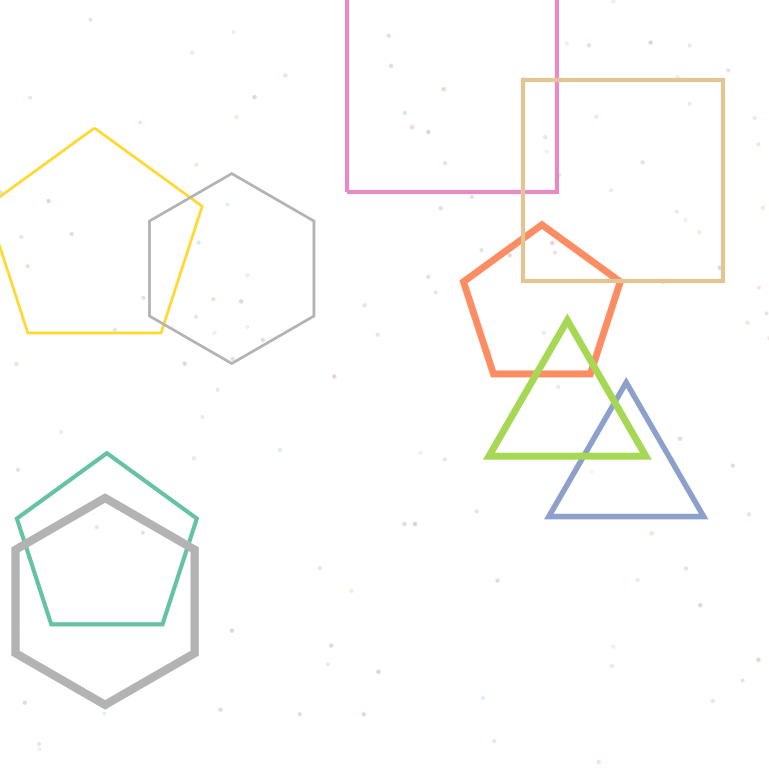[{"shape": "pentagon", "thickness": 1.5, "radius": 0.61, "center": [0.139, 0.289]}, {"shape": "pentagon", "thickness": 2.5, "radius": 0.54, "center": [0.704, 0.601]}, {"shape": "triangle", "thickness": 2, "radius": 0.58, "center": [0.813, 0.387]}, {"shape": "square", "thickness": 1.5, "radius": 0.68, "center": [0.587, 0.887]}, {"shape": "triangle", "thickness": 2.5, "radius": 0.59, "center": [0.737, 0.466]}, {"shape": "pentagon", "thickness": 1, "radius": 0.74, "center": [0.123, 0.687]}, {"shape": "square", "thickness": 1.5, "radius": 0.65, "center": [0.809, 0.766]}, {"shape": "hexagon", "thickness": 3, "radius": 0.67, "center": [0.136, 0.219]}, {"shape": "hexagon", "thickness": 1, "radius": 0.62, "center": [0.301, 0.651]}]